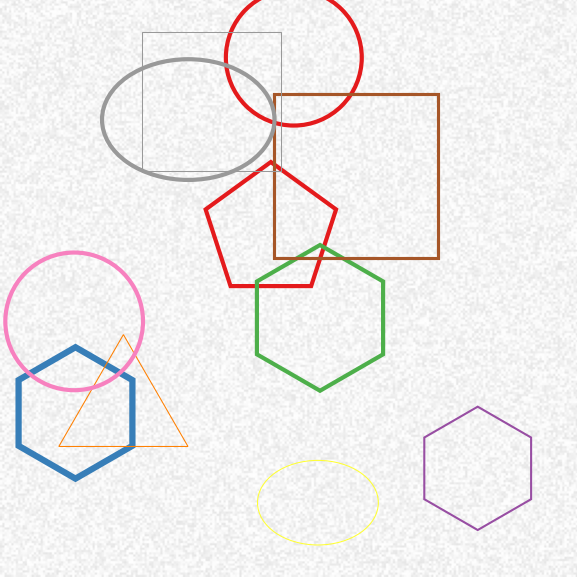[{"shape": "pentagon", "thickness": 2, "radius": 0.59, "center": [0.469, 0.6]}, {"shape": "circle", "thickness": 2, "radius": 0.59, "center": [0.509, 0.899]}, {"shape": "hexagon", "thickness": 3, "radius": 0.57, "center": [0.131, 0.284]}, {"shape": "hexagon", "thickness": 2, "radius": 0.63, "center": [0.554, 0.449]}, {"shape": "hexagon", "thickness": 1, "radius": 0.53, "center": [0.827, 0.188]}, {"shape": "triangle", "thickness": 0.5, "radius": 0.65, "center": [0.214, 0.291]}, {"shape": "oval", "thickness": 0.5, "radius": 0.52, "center": [0.55, 0.129]}, {"shape": "square", "thickness": 1.5, "radius": 0.71, "center": [0.616, 0.695]}, {"shape": "circle", "thickness": 2, "radius": 0.6, "center": [0.128, 0.443]}, {"shape": "oval", "thickness": 2, "radius": 0.75, "center": [0.326, 0.792]}, {"shape": "square", "thickness": 0.5, "radius": 0.6, "center": [0.366, 0.823]}]